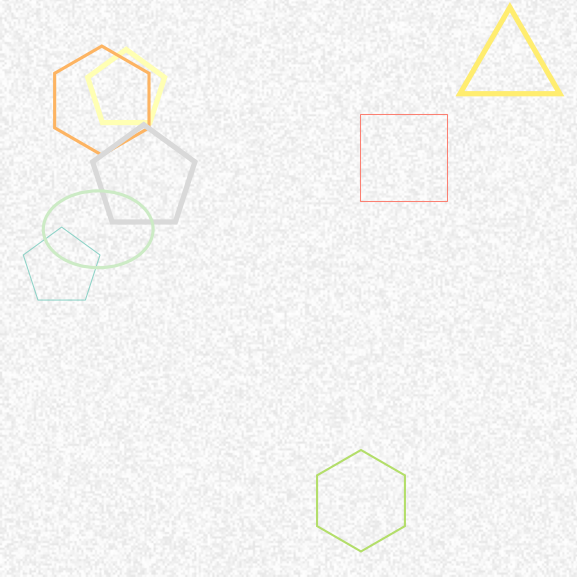[{"shape": "pentagon", "thickness": 0.5, "radius": 0.35, "center": [0.107, 0.536]}, {"shape": "pentagon", "thickness": 2.5, "radius": 0.35, "center": [0.218, 0.844]}, {"shape": "square", "thickness": 0.5, "radius": 0.38, "center": [0.698, 0.726]}, {"shape": "hexagon", "thickness": 1.5, "radius": 0.47, "center": [0.176, 0.825]}, {"shape": "hexagon", "thickness": 1, "radius": 0.44, "center": [0.625, 0.132]}, {"shape": "pentagon", "thickness": 2.5, "radius": 0.47, "center": [0.249, 0.69]}, {"shape": "oval", "thickness": 1.5, "radius": 0.48, "center": [0.17, 0.602]}, {"shape": "triangle", "thickness": 2.5, "radius": 0.5, "center": [0.883, 0.887]}]